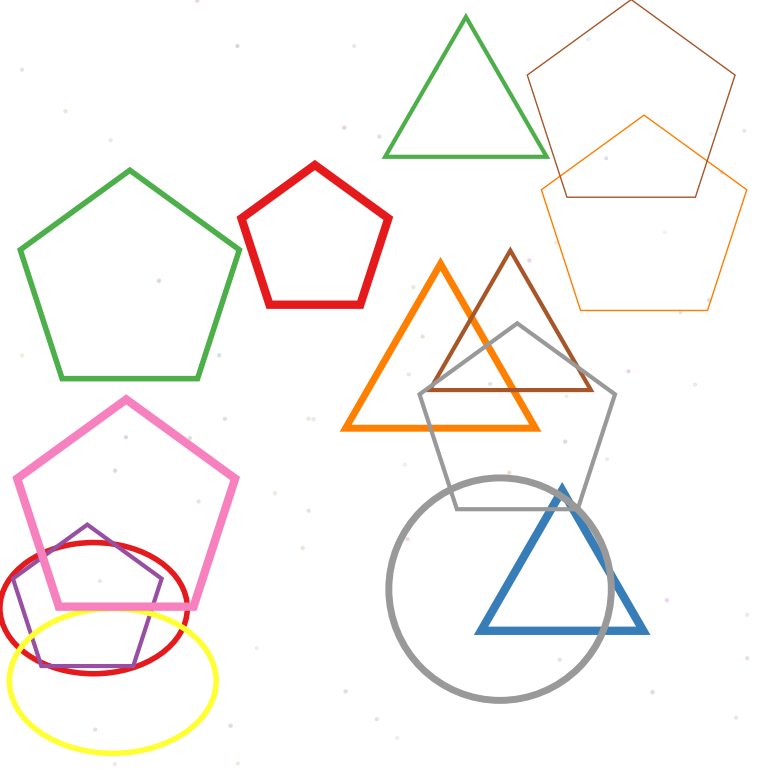[{"shape": "pentagon", "thickness": 3, "radius": 0.5, "center": [0.409, 0.685]}, {"shape": "oval", "thickness": 2, "radius": 0.61, "center": [0.122, 0.21]}, {"shape": "triangle", "thickness": 3, "radius": 0.61, "center": [0.73, 0.242]}, {"shape": "pentagon", "thickness": 2, "radius": 0.75, "center": [0.169, 0.629]}, {"shape": "triangle", "thickness": 1.5, "radius": 0.61, "center": [0.605, 0.857]}, {"shape": "pentagon", "thickness": 1.5, "radius": 0.51, "center": [0.113, 0.217]}, {"shape": "triangle", "thickness": 2.5, "radius": 0.71, "center": [0.572, 0.515]}, {"shape": "pentagon", "thickness": 0.5, "radius": 0.7, "center": [0.836, 0.71]}, {"shape": "oval", "thickness": 2, "radius": 0.67, "center": [0.146, 0.116]}, {"shape": "pentagon", "thickness": 0.5, "radius": 0.71, "center": [0.82, 0.859]}, {"shape": "triangle", "thickness": 1.5, "radius": 0.6, "center": [0.663, 0.554]}, {"shape": "pentagon", "thickness": 3, "radius": 0.74, "center": [0.164, 0.333]}, {"shape": "pentagon", "thickness": 1.5, "radius": 0.67, "center": [0.672, 0.447]}, {"shape": "circle", "thickness": 2.5, "radius": 0.72, "center": [0.649, 0.235]}]